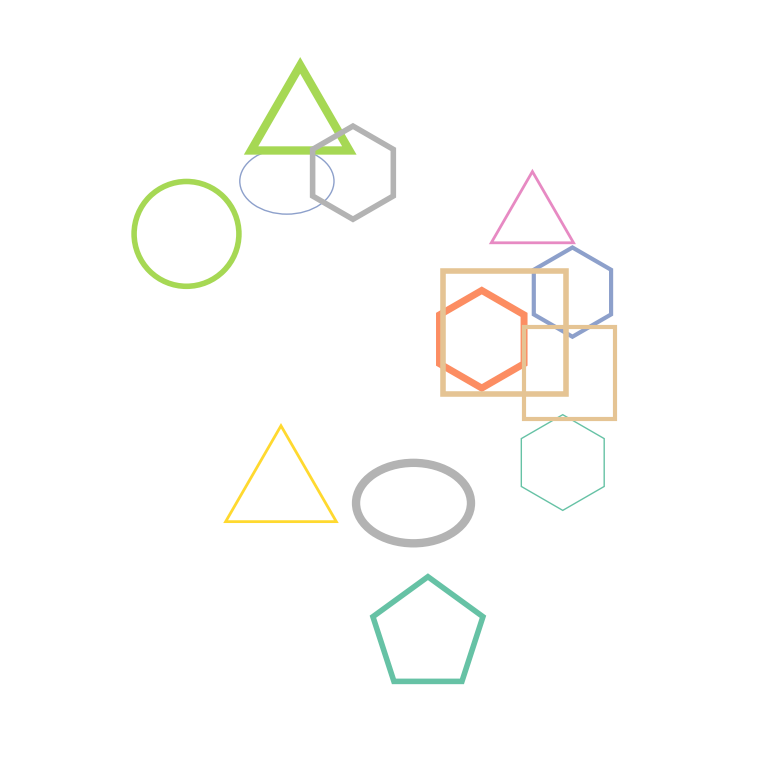[{"shape": "pentagon", "thickness": 2, "radius": 0.38, "center": [0.556, 0.176]}, {"shape": "hexagon", "thickness": 0.5, "radius": 0.31, "center": [0.731, 0.399]}, {"shape": "hexagon", "thickness": 2.5, "radius": 0.32, "center": [0.626, 0.559]}, {"shape": "oval", "thickness": 0.5, "radius": 0.31, "center": [0.373, 0.765]}, {"shape": "hexagon", "thickness": 1.5, "radius": 0.29, "center": [0.743, 0.621]}, {"shape": "triangle", "thickness": 1, "radius": 0.31, "center": [0.691, 0.716]}, {"shape": "triangle", "thickness": 3, "radius": 0.37, "center": [0.39, 0.841]}, {"shape": "circle", "thickness": 2, "radius": 0.34, "center": [0.242, 0.696]}, {"shape": "triangle", "thickness": 1, "radius": 0.41, "center": [0.365, 0.364]}, {"shape": "square", "thickness": 1.5, "radius": 0.3, "center": [0.74, 0.516]}, {"shape": "square", "thickness": 2, "radius": 0.4, "center": [0.655, 0.568]}, {"shape": "oval", "thickness": 3, "radius": 0.37, "center": [0.537, 0.347]}, {"shape": "hexagon", "thickness": 2, "radius": 0.3, "center": [0.458, 0.776]}]